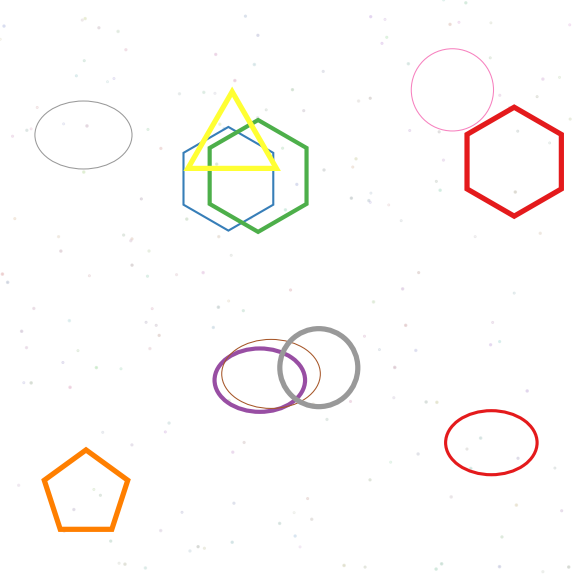[{"shape": "oval", "thickness": 1.5, "radius": 0.4, "center": [0.851, 0.233]}, {"shape": "hexagon", "thickness": 2.5, "radius": 0.47, "center": [0.89, 0.719]}, {"shape": "hexagon", "thickness": 1, "radius": 0.45, "center": [0.395, 0.69]}, {"shape": "hexagon", "thickness": 2, "radius": 0.48, "center": [0.447, 0.694]}, {"shape": "oval", "thickness": 2, "radius": 0.39, "center": [0.45, 0.341]}, {"shape": "pentagon", "thickness": 2.5, "radius": 0.38, "center": [0.149, 0.144]}, {"shape": "triangle", "thickness": 2.5, "radius": 0.44, "center": [0.402, 0.752]}, {"shape": "oval", "thickness": 0.5, "radius": 0.43, "center": [0.469, 0.352]}, {"shape": "circle", "thickness": 0.5, "radius": 0.36, "center": [0.783, 0.844]}, {"shape": "oval", "thickness": 0.5, "radius": 0.42, "center": [0.145, 0.765]}, {"shape": "circle", "thickness": 2.5, "radius": 0.34, "center": [0.552, 0.363]}]